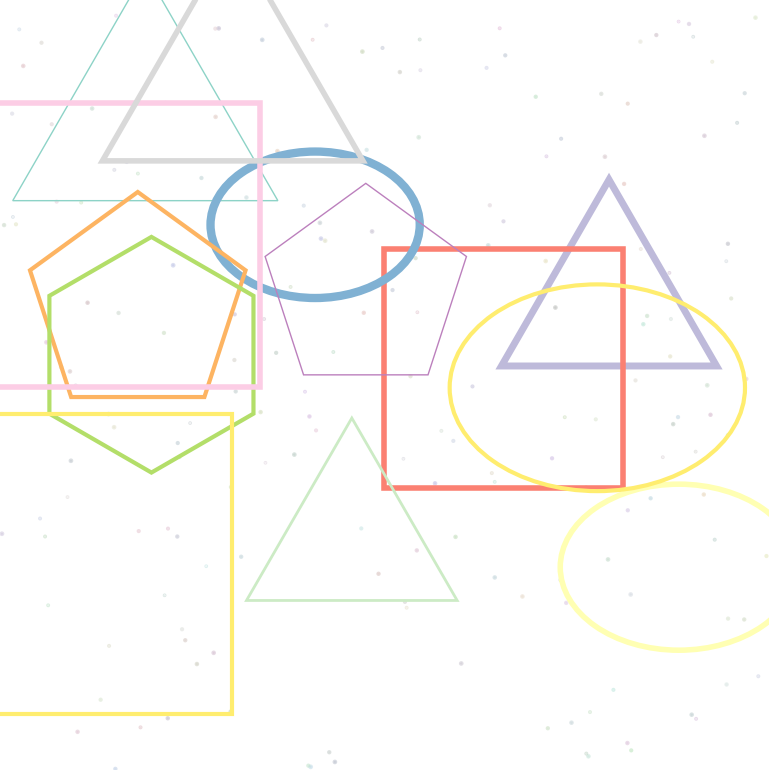[{"shape": "triangle", "thickness": 0.5, "radius": 0.99, "center": [0.189, 0.839]}, {"shape": "oval", "thickness": 2, "radius": 0.77, "center": [0.882, 0.263]}, {"shape": "triangle", "thickness": 2.5, "radius": 0.81, "center": [0.791, 0.605]}, {"shape": "square", "thickness": 2, "radius": 0.78, "center": [0.653, 0.521]}, {"shape": "oval", "thickness": 3, "radius": 0.68, "center": [0.409, 0.708]}, {"shape": "pentagon", "thickness": 1.5, "radius": 0.74, "center": [0.179, 0.603]}, {"shape": "hexagon", "thickness": 1.5, "radius": 0.77, "center": [0.197, 0.539]}, {"shape": "square", "thickness": 2, "radius": 0.92, "center": [0.153, 0.682]}, {"shape": "triangle", "thickness": 2, "radius": 0.98, "center": [0.302, 0.889]}, {"shape": "pentagon", "thickness": 0.5, "radius": 0.69, "center": [0.475, 0.624]}, {"shape": "triangle", "thickness": 1, "radius": 0.79, "center": [0.457, 0.299]}, {"shape": "square", "thickness": 1.5, "radius": 0.98, "center": [0.107, 0.267]}, {"shape": "oval", "thickness": 1.5, "radius": 0.96, "center": [0.776, 0.496]}]